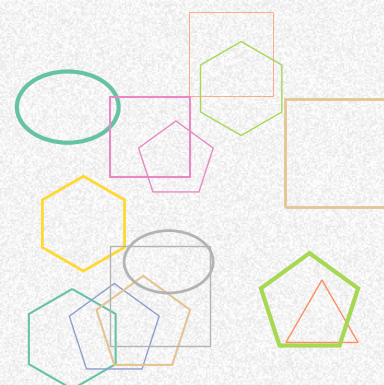[{"shape": "oval", "thickness": 3, "radius": 0.66, "center": [0.176, 0.722]}, {"shape": "hexagon", "thickness": 1.5, "radius": 0.65, "center": [0.188, 0.119]}, {"shape": "square", "thickness": 0.5, "radius": 0.54, "center": [0.6, 0.861]}, {"shape": "triangle", "thickness": 1, "radius": 0.54, "center": [0.836, 0.165]}, {"shape": "pentagon", "thickness": 1, "radius": 0.61, "center": [0.297, 0.141]}, {"shape": "pentagon", "thickness": 1, "radius": 0.51, "center": [0.457, 0.584]}, {"shape": "square", "thickness": 1.5, "radius": 0.52, "center": [0.389, 0.645]}, {"shape": "hexagon", "thickness": 1, "radius": 0.61, "center": [0.626, 0.77]}, {"shape": "pentagon", "thickness": 3, "radius": 0.66, "center": [0.804, 0.21]}, {"shape": "hexagon", "thickness": 2, "radius": 0.62, "center": [0.217, 0.419]}, {"shape": "pentagon", "thickness": 1.5, "radius": 0.64, "center": [0.372, 0.156]}, {"shape": "square", "thickness": 2, "radius": 0.7, "center": [0.882, 0.603]}, {"shape": "oval", "thickness": 2, "radius": 0.58, "center": [0.438, 0.32]}, {"shape": "square", "thickness": 1, "radius": 0.65, "center": [0.417, 0.231]}]